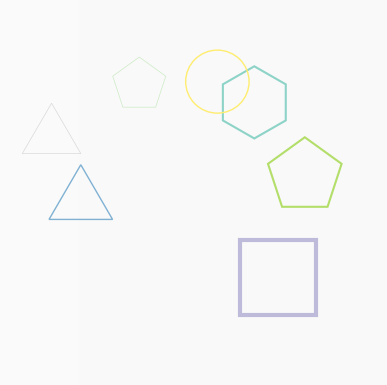[{"shape": "hexagon", "thickness": 1.5, "radius": 0.47, "center": [0.656, 0.734]}, {"shape": "square", "thickness": 3, "radius": 0.49, "center": [0.717, 0.28]}, {"shape": "triangle", "thickness": 1, "radius": 0.47, "center": [0.209, 0.477]}, {"shape": "pentagon", "thickness": 1.5, "radius": 0.5, "center": [0.787, 0.544]}, {"shape": "triangle", "thickness": 0.5, "radius": 0.44, "center": [0.133, 0.645]}, {"shape": "pentagon", "thickness": 0.5, "radius": 0.36, "center": [0.359, 0.78]}, {"shape": "circle", "thickness": 1, "radius": 0.41, "center": [0.561, 0.788]}]